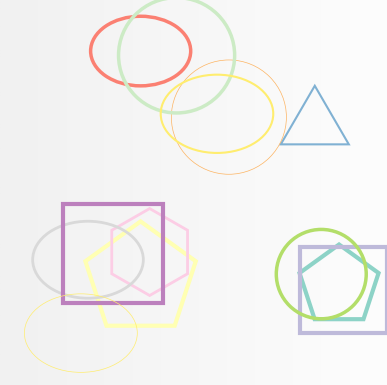[{"shape": "pentagon", "thickness": 3, "radius": 0.54, "center": [0.875, 0.258]}, {"shape": "pentagon", "thickness": 3, "radius": 0.75, "center": [0.363, 0.275]}, {"shape": "square", "thickness": 3, "radius": 0.56, "center": [0.887, 0.246]}, {"shape": "oval", "thickness": 2.5, "radius": 0.65, "center": [0.363, 0.867]}, {"shape": "triangle", "thickness": 1.5, "radius": 0.51, "center": [0.812, 0.676]}, {"shape": "circle", "thickness": 0.5, "radius": 0.74, "center": [0.591, 0.696]}, {"shape": "circle", "thickness": 2.5, "radius": 0.58, "center": [0.829, 0.288]}, {"shape": "hexagon", "thickness": 2, "radius": 0.56, "center": [0.386, 0.345]}, {"shape": "oval", "thickness": 2, "radius": 0.71, "center": [0.227, 0.325]}, {"shape": "square", "thickness": 3, "radius": 0.65, "center": [0.292, 0.342]}, {"shape": "circle", "thickness": 2.5, "radius": 0.75, "center": [0.456, 0.856]}, {"shape": "oval", "thickness": 1.5, "radius": 0.73, "center": [0.56, 0.704]}, {"shape": "oval", "thickness": 0.5, "radius": 0.73, "center": [0.209, 0.135]}]